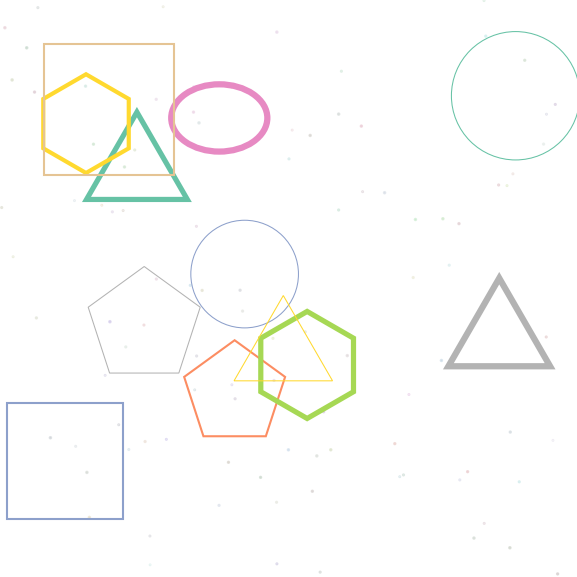[{"shape": "triangle", "thickness": 2.5, "radius": 0.5, "center": [0.237, 0.704]}, {"shape": "circle", "thickness": 0.5, "radius": 0.56, "center": [0.893, 0.833]}, {"shape": "pentagon", "thickness": 1, "radius": 0.46, "center": [0.406, 0.318]}, {"shape": "circle", "thickness": 0.5, "radius": 0.47, "center": [0.424, 0.525]}, {"shape": "square", "thickness": 1, "radius": 0.5, "center": [0.113, 0.201]}, {"shape": "oval", "thickness": 3, "radius": 0.42, "center": [0.38, 0.795]}, {"shape": "hexagon", "thickness": 2.5, "radius": 0.46, "center": [0.532, 0.367]}, {"shape": "triangle", "thickness": 0.5, "radius": 0.49, "center": [0.491, 0.389]}, {"shape": "hexagon", "thickness": 2, "radius": 0.43, "center": [0.149, 0.785]}, {"shape": "square", "thickness": 1, "radius": 0.56, "center": [0.188, 0.81]}, {"shape": "pentagon", "thickness": 0.5, "radius": 0.51, "center": [0.25, 0.436]}, {"shape": "triangle", "thickness": 3, "radius": 0.51, "center": [0.864, 0.416]}]